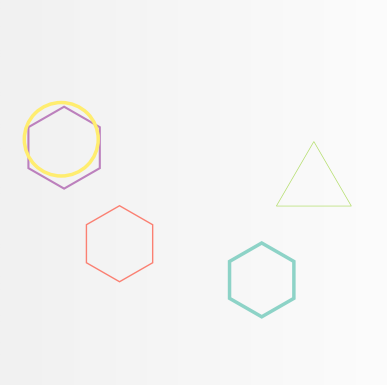[{"shape": "hexagon", "thickness": 2.5, "radius": 0.48, "center": [0.675, 0.273]}, {"shape": "hexagon", "thickness": 1, "radius": 0.49, "center": [0.308, 0.367]}, {"shape": "triangle", "thickness": 0.5, "radius": 0.56, "center": [0.81, 0.521]}, {"shape": "hexagon", "thickness": 1.5, "radius": 0.53, "center": [0.165, 0.616]}, {"shape": "circle", "thickness": 2.5, "radius": 0.48, "center": [0.158, 0.638]}]